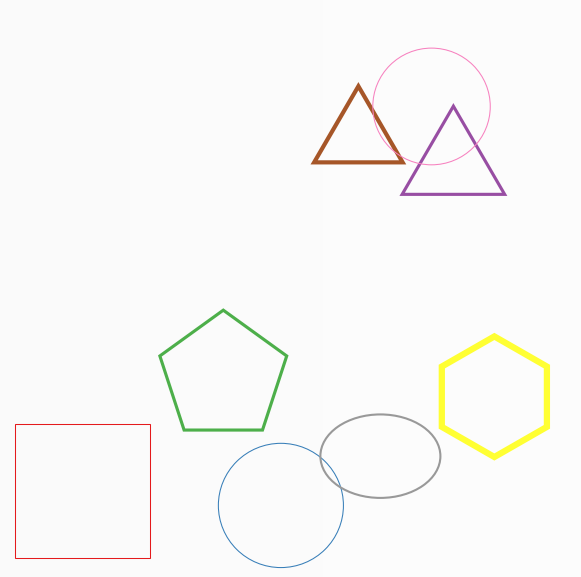[{"shape": "square", "thickness": 0.5, "radius": 0.58, "center": [0.142, 0.149]}, {"shape": "circle", "thickness": 0.5, "radius": 0.54, "center": [0.483, 0.124]}, {"shape": "pentagon", "thickness": 1.5, "radius": 0.57, "center": [0.384, 0.347]}, {"shape": "triangle", "thickness": 1.5, "radius": 0.51, "center": [0.78, 0.713]}, {"shape": "hexagon", "thickness": 3, "radius": 0.52, "center": [0.851, 0.312]}, {"shape": "triangle", "thickness": 2, "radius": 0.44, "center": [0.617, 0.762]}, {"shape": "circle", "thickness": 0.5, "radius": 0.51, "center": [0.742, 0.815]}, {"shape": "oval", "thickness": 1, "radius": 0.52, "center": [0.654, 0.209]}]